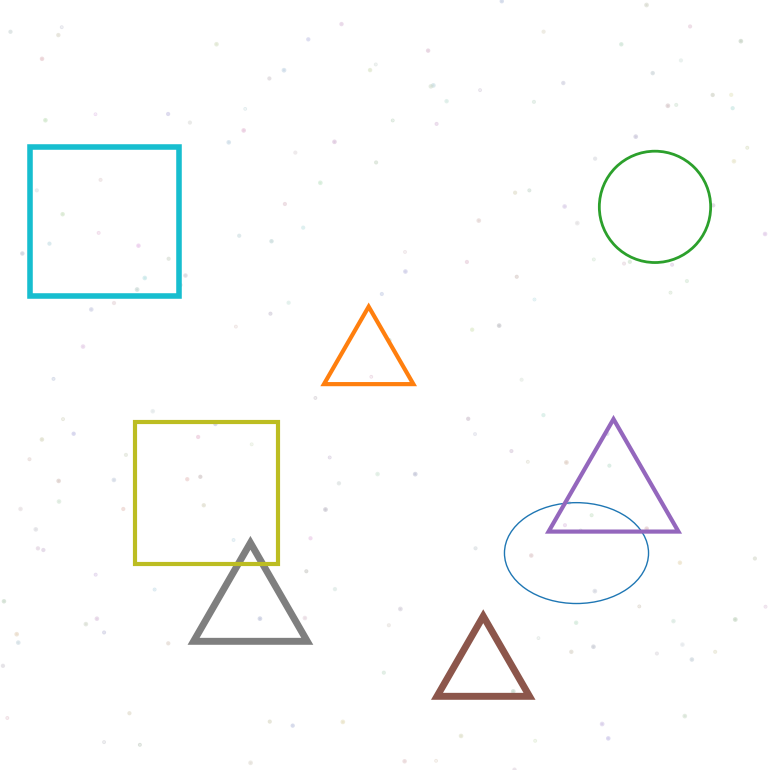[{"shape": "oval", "thickness": 0.5, "radius": 0.47, "center": [0.749, 0.282]}, {"shape": "triangle", "thickness": 1.5, "radius": 0.34, "center": [0.479, 0.535]}, {"shape": "circle", "thickness": 1, "radius": 0.36, "center": [0.851, 0.731]}, {"shape": "triangle", "thickness": 1.5, "radius": 0.49, "center": [0.797, 0.358]}, {"shape": "triangle", "thickness": 2.5, "radius": 0.35, "center": [0.628, 0.13]}, {"shape": "triangle", "thickness": 2.5, "radius": 0.43, "center": [0.325, 0.21]}, {"shape": "square", "thickness": 1.5, "radius": 0.46, "center": [0.268, 0.359]}, {"shape": "square", "thickness": 2, "radius": 0.48, "center": [0.136, 0.712]}]